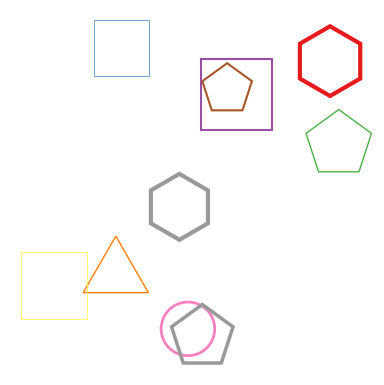[{"shape": "hexagon", "thickness": 3, "radius": 0.45, "center": [0.857, 0.841]}, {"shape": "square", "thickness": 0.5, "radius": 0.36, "center": [0.316, 0.875]}, {"shape": "pentagon", "thickness": 1, "radius": 0.45, "center": [0.88, 0.626]}, {"shape": "square", "thickness": 1.5, "radius": 0.46, "center": [0.614, 0.754]}, {"shape": "triangle", "thickness": 1, "radius": 0.49, "center": [0.301, 0.289]}, {"shape": "square", "thickness": 0.5, "radius": 0.43, "center": [0.139, 0.259]}, {"shape": "pentagon", "thickness": 1.5, "radius": 0.34, "center": [0.59, 0.768]}, {"shape": "circle", "thickness": 2, "radius": 0.35, "center": [0.488, 0.146]}, {"shape": "hexagon", "thickness": 3, "radius": 0.43, "center": [0.466, 0.463]}, {"shape": "pentagon", "thickness": 2.5, "radius": 0.42, "center": [0.525, 0.125]}]